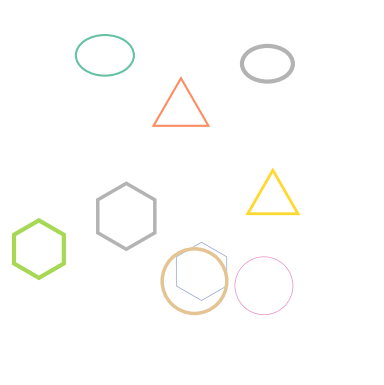[{"shape": "oval", "thickness": 1.5, "radius": 0.38, "center": [0.272, 0.856]}, {"shape": "triangle", "thickness": 1.5, "radius": 0.41, "center": [0.47, 0.714]}, {"shape": "hexagon", "thickness": 0.5, "radius": 0.38, "center": [0.523, 0.295]}, {"shape": "circle", "thickness": 0.5, "radius": 0.38, "center": [0.686, 0.258]}, {"shape": "hexagon", "thickness": 3, "radius": 0.37, "center": [0.101, 0.353]}, {"shape": "triangle", "thickness": 2, "radius": 0.38, "center": [0.709, 0.482]}, {"shape": "circle", "thickness": 2.5, "radius": 0.42, "center": [0.505, 0.27]}, {"shape": "oval", "thickness": 3, "radius": 0.33, "center": [0.695, 0.834]}, {"shape": "hexagon", "thickness": 2.5, "radius": 0.43, "center": [0.328, 0.438]}]